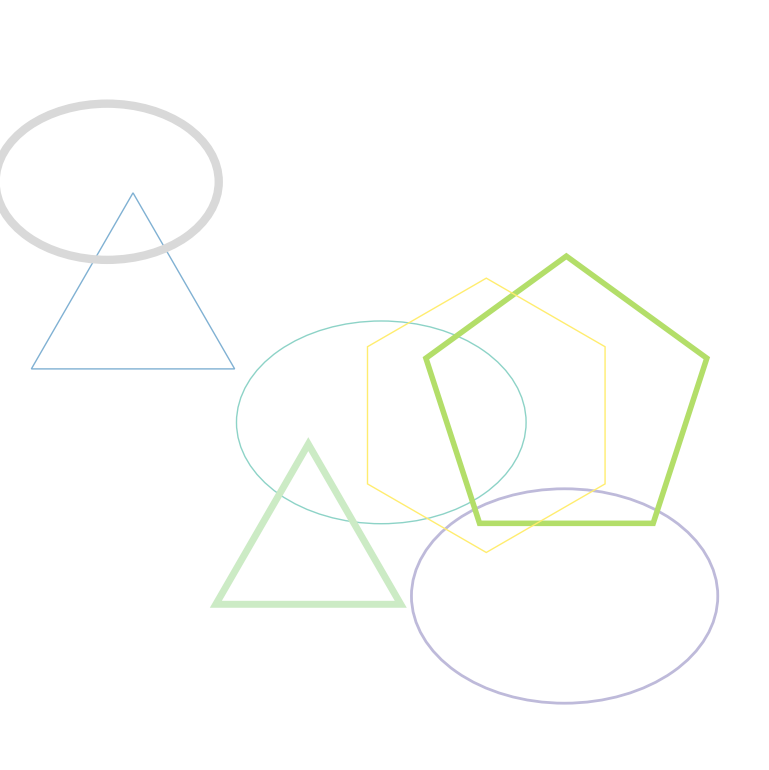[{"shape": "oval", "thickness": 0.5, "radius": 0.94, "center": [0.495, 0.451]}, {"shape": "oval", "thickness": 1, "radius": 0.99, "center": [0.733, 0.226]}, {"shape": "triangle", "thickness": 0.5, "radius": 0.76, "center": [0.173, 0.597]}, {"shape": "pentagon", "thickness": 2, "radius": 0.96, "center": [0.736, 0.476]}, {"shape": "oval", "thickness": 3, "radius": 0.72, "center": [0.139, 0.764]}, {"shape": "triangle", "thickness": 2.5, "radius": 0.69, "center": [0.4, 0.285]}, {"shape": "hexagon", "thickness": 0.5, "radius": 0.89, "center": [0.632, 0.461]}]